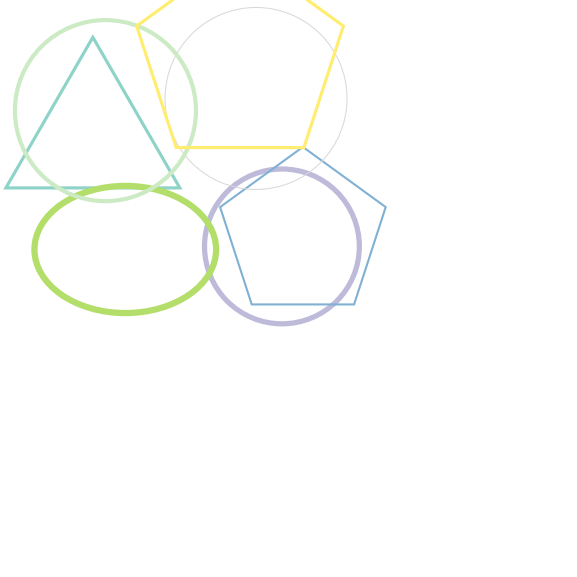[{"shape": "triangle", "thickness": 1.5, "radius": 0.87, "center": [0.161, 0.761]}, {"shape": "circle", "thickness": 2.5, "radius": 0.67, "center": [0.488, 0.572]}, {"shape": "pentagon", "thickness": 1, "radius": 0.75, "center": [0.525, 0.594]}, {"shape": "oval", "thickness": 3, "radius": 0.79, "center": [0.217, 0.567]}, {"shape": "circle", "thickness": 0.5, "radius": 0.79, "center": [0.443, 0.829]}, {"shape": "circle", "thickness": 2, "radius": 0.78, "center": [0.183, 0.808]}, {"shape": "pentagon", "thickness": 1.5, "radius": 0.94, "center": [0.416, 0.896]}]